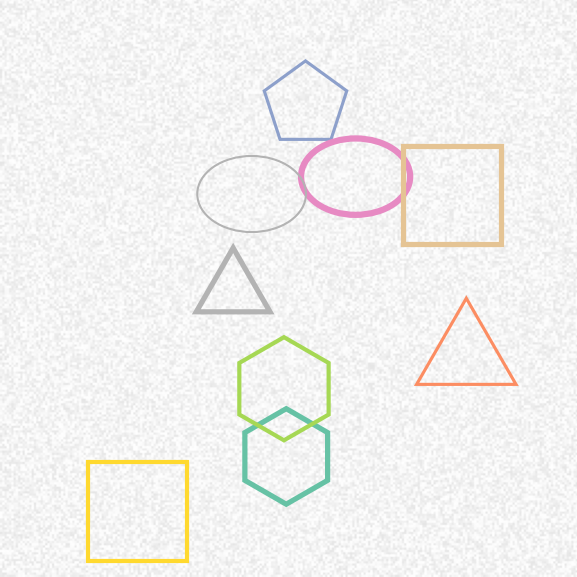[{"shape": "hexagon", "thickness": 2.5, "radius": 0.41, "center": [0.496, 0.209]}, {"shape": "triangle", "thickness": 1.5, "radius": 0.5, "center": [0.807, 0.383]}, {"shape": "pentagon", "thickness": 1.5, "radius": 0.38, "center": [0.529, 0.819]}, {"shape": "oval", "thickness": 3, "radius": 0.47, "center": [0.616, 0.693]}, {"shape": "hexagon", "thickness": 2, "radius": 0.45, "center": [0.492, 0.326]}, {"shape": "square", "thickness": 2, "radius": 0.43, "center": [0.238, 0.114]}, {"shape": "square", "thickness": 2.5, "radius": 0.42, "center": [0.783, 0.661]}, {"shape": "oval", "thickness": 1, "radius": 0.47, "center": [0.436, 0.663]}, {"shape": "triangle", "thickness": 2.5, "radius": 0.37, "center": [0.404, 0.496]}]